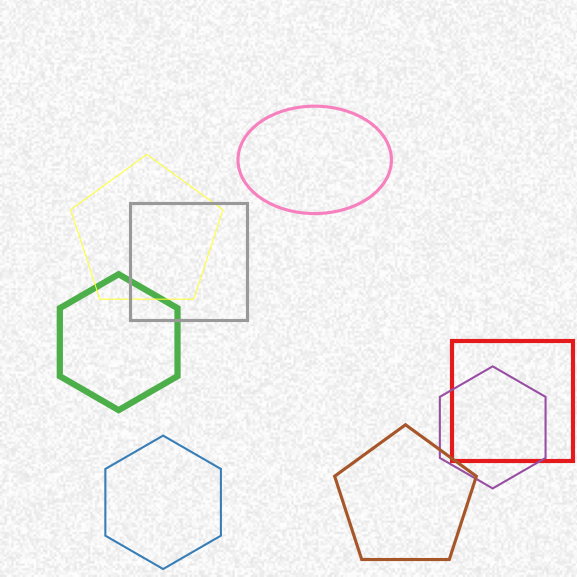[{"shape": "square", "thickness": 2, "radius": 0.52, "center": [0.888, 0.305]}, {"shape": "hexagon", "thickness": 1, "radius": 0.58, "center": [0.282, 0.129]}, {"shape": "hexagon", "thickness": 3, "radius": 0.59, "center": [0.205, 0.407]}, {"shape": "hexagon", "thickness": 1, "radius": 0.53, "center": [0.853, 0.259]}, {"shape": "pentagon", "thickness": 0.5, "radius": 0.69, "center": [0.254, 0.593]}, {"shape": "pentagon", "thickness": 1.5, "radius": 0.65, "center": [0.702, 0.135]}, {"shape": "oval", "thickness": 1.5, "radius": 0.66, "center": [0.545, 0.722]}, {"shape": "square", "thickness": 1.5, "radius": 0.51, "center": [0.326, 0.546]}]